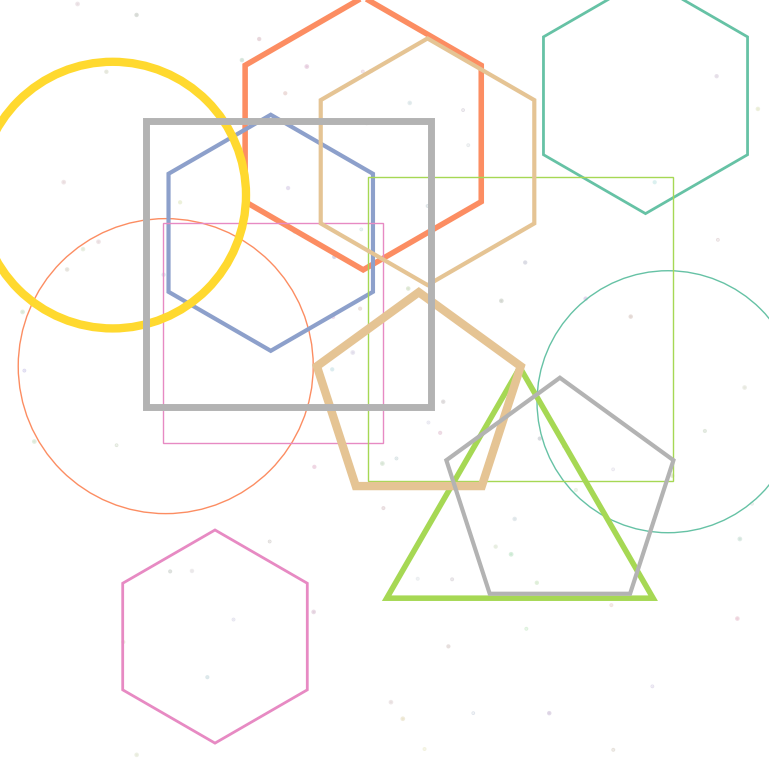[{"shape": "circle", "thickness": 0.5, "radius": 0.85, "center": [0.868, 0.478]}, {"shape": "hexagon", "thickness": 1, "radius": 0.77, "center": [0.838, 0.876]}, {"shape": "circle", "thickness": 0.5, "radius": 0.96, "center": [0.215, 0.525]}, {"shape": "hexagon", "thickness": 2, "radius": 0.89, "center": [0.472, 0.827]}, {"shape": "hexagon", "thickness": 1.5, "radius": 0.77, "center": [0.352, 0.698]}, {"shape": "hexagon", "thickness": 1, "radius": 0.69, "center": [0.279, 0.173]}, {"shape": "square", "thickness": 0.5, "radius": 0.71, "center": [0.354, 0.567]}, {"shape": "triangle", "thickness": 2, "radius": 1.0, "center": [0.675, 0.323]}, {"shape": "square", "thickness": 0.5, "radius": 0.99, "center": [0.676, 0.573]}, {"shape": "circle", "thickness": 3, "radius": 0.87, "center": [0.146, 0.747]}, {"shape": "hexagon", "thickness": 1.5, "radius": 0.8, "center": [0.555, 0.79]}, {"shape": "pentagon", "thickness": 3, "radius": 0.7, "center": [0.544, 0.481]}, {"shape": "square", "thickness": 2.5, "radius": 0.93, "center": [0.374, 0.657]}, {"shape": "pentagon", "thickness": 1.5, "radius": 0.78, "center": [0.727, 0.354]}]